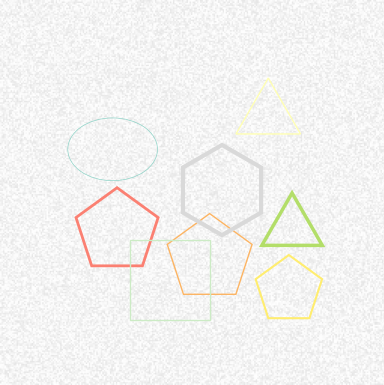[{"shape": "oval", "thickness": 0.5, "radius": 0.58, "center": [0.293, 0.612]}, {"shape": "triangle", "thickness": 1, "radius": 0.48, "center": [0.697, 0.7]}, {"shape": "pentagon", "thickness": 2, "radius": 0.56, "center": [0.304, 0.4]}, {"shape": "pentagon", "thickness": 1, "radius": 0.58, "center": [0.545, 0.329]}, {"shape": "triangle", "thickness": 2.5, "radius": 0.45, "center": [0.759, 0.408]}, {"shape": "hexagon", "thickness": 3, "radius": 0.59, "center": [0.577, 0.506]}, {"shape": "square", "thickness": 1, "radius": 0.52, "center": [0.441, 0.273]}, {"shape": "pentagon", "thickness": 1.5, "radius": 0.45, "center": [0.75, 0.247]}]